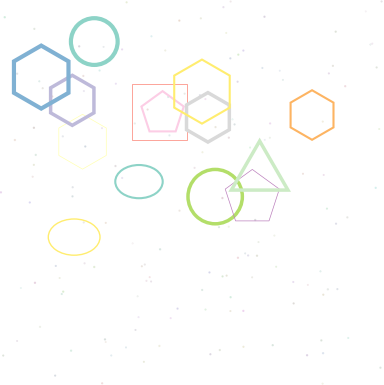[{"shape": "oval", "thickness": 1.5, "radius": 0.31, "center": [0.361, 0.528]}, {"shape": "circle", "thickness": 3, "radius": 0.3, "center": [0.245, 0.892]}, {"shape": "hexagon", "thickness": 0.5, "radius": 0.36, "center": [0.214, 0.632]}, {"shape": "hexagon", "thickness": 2.5, "radius": 0.32, "center": [0.188, 0.739]}, {"shape": "square", "thickness": 0.5, "radius": 0.36, "center": [0.414, 0.71]}, {"shape": "hexagon", "thickness": 3, "radius": 0.41, "center": [0.107, 0.8]}, {"shape": "hexagon", "thickness": 1.5, "radius": 0.32, "center": [0.81, 0.701]}, {"shape": "circle", "thickness": 2.5, "radius": 0.35, "center": [0.559, 0.489]}, {"shape": "pentagon", "thickness": 1.5, "radius": 0.29, "center": [0.422, 0.705]}, {"shape": "hexagon", "thickness": 2.5, "radius": 0.32, "center": [0.54, 0.695]}, {"shape": "pentagon", "thickness": 0.5, "radius": 0.37, "center": [0.655, 0.486]}, {"shape": "triangle", "thickness": 2.5, "radius": 0.42, "center": [0.674, 0.549]}, {"shape": "hexagon", "thickness": 1.5, "radius": 0.42, "center": [0.525, 0.762]}, {"shape": "oval", "thickness": 1, "radius": 0.34, "center": [0.193, 0.384]}]